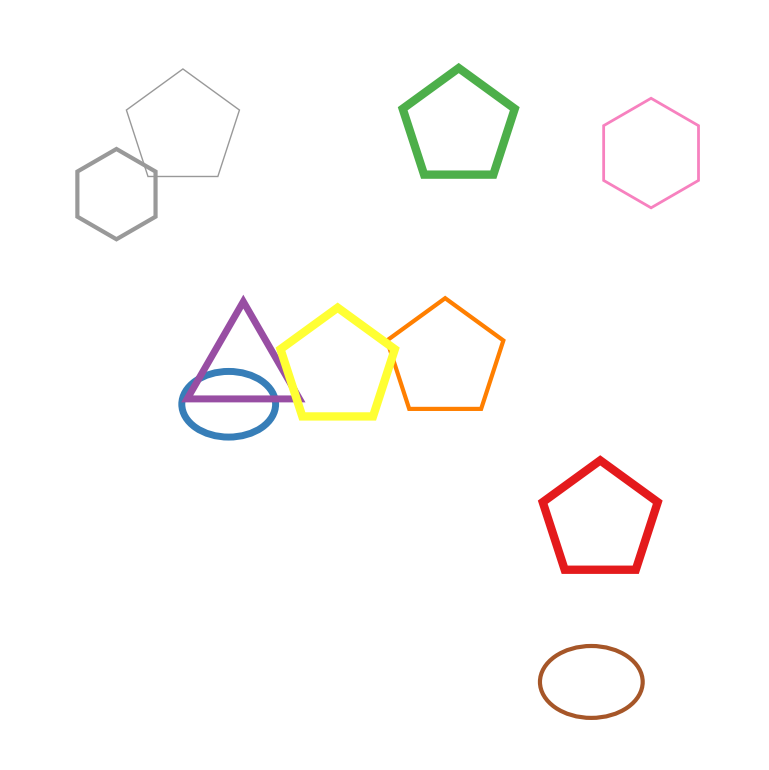[{"shape": "pentagon", "thickness": 3, "radius": 0.39, "center": [0.78, 0.324]}, {"shape": "oval", "thickness": 2.5, "radius": 0.3, "center": [0.297, 0.475]}, {"shape": "pentagon", "thickness": 3, "radius": 0.38, "center": [0.596, 0.835]}, {"shape": "triangle", "thickness": 2.5, "radius": 0.42, "center": [0.316, 0.524]}, {"shape": "pentagon", "thickness": 1.5, "radius": 0.4, "center": [0.578, 0.533]}, {"shape": "pentagon", "thickness": 3, "radius": 0.39, "center": [0.439, 0.522]}, {"shape": "oval", "thickness": 1.5, "radius": 0.33, "center": [0.768, 0.114]}, {"shape": "hexagon", "thickness": 1, "radius": 0.36, "center": [0.846, 0.801]}, {"shape": "pentagon", "thickness": 0.5, "radius": 0.39, "center": [0.238, 0.833]}, {"shape": "hexagon", "thickness": 1.5, "radius": 0.29, "center": [0.151, 0.748]}]